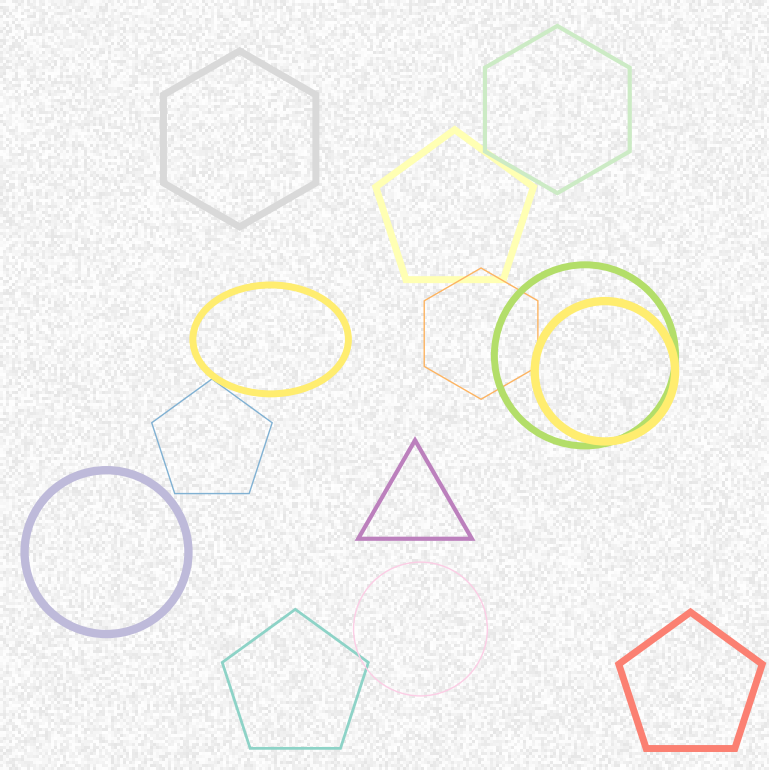[{"shape": "pentagon", "thickness": 1, "radius": 0.5, "center": [0.383, 0.109]}, {"shape": "pentagon", "thickness": 2.5, "radius": 0.54, "center": [0.59, 0.724]}, {"shape": "circle", "thickness": 3, "radius": 0.53, "center": [0.138, 0.283]}, {"shape": "pentagon", "thickness": 2.5, "radius": 0.49, "center": [0.897, 0.107]}, {"shape": "pentagon", "thickness": 0.5, "radius": 0.41, "center": [0.275, 0.426]}, {"shape": "hexagon", "thickness": 0.5, "radius": 0.43, "center": [0.625, 0.567]}, {"shape": "circle", "thickness": 2.5, "radius": 0.59, "center": [0.76, 0.538]}, {"shape": "circle", "thickness": 0.5, "radius": 0.43, "center": [0.546, 0.183]}, {"shape": "hexagon", "thickness": 2.5, "radius": 0.57, "center": [0.311, 0.82]}, {"shape": "triangle", "thickness": 1.5, "radius": 0.43, "center": [0.539, 0.343]}, {"shape": "hexagon", "thickness": 1.5, "radius": 0.54, "center": [0.724, 0.858]}, {"shape": "oval", "thickness": 2.5, "radius": 0.5, "center": [0.351, 0.559]}, {"shape": "circle", "thickness": 3, "radius": 0.46, "center": [0.786, 0.518]}]